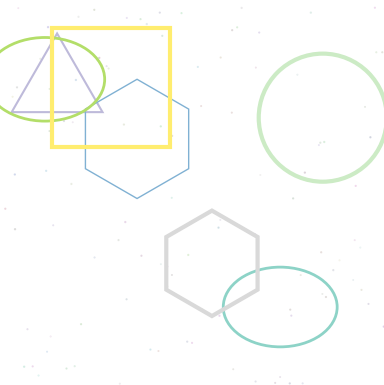[{"shape": "oval", "thickness": 2, "radius": 0.74, "center": [0.728, 0.203]}, {"shape": "triangle", "thickness": 1.5, "radius": 0.68, "center": [0.148, 0.777]}, {"shape": "hexagon", "thickness": 1, "radius": 0.77, "center": [0.356, 0.639]}, {"shape": "oval", "thickness": 2, "radius": 0.78, "center": [0.117, 0.794]}, {"shape": "hexagon", "thickness": 3, "radius": 0.68, "center": [0.55, 0.316]}, {"shape": "circle", "thickness": 3, "radius": 0.83, "center": [0.838, 0.694]}, {"shape": "square", "thickness": 3, "radius": 0.77, "center": [0.288, 0.773]}]